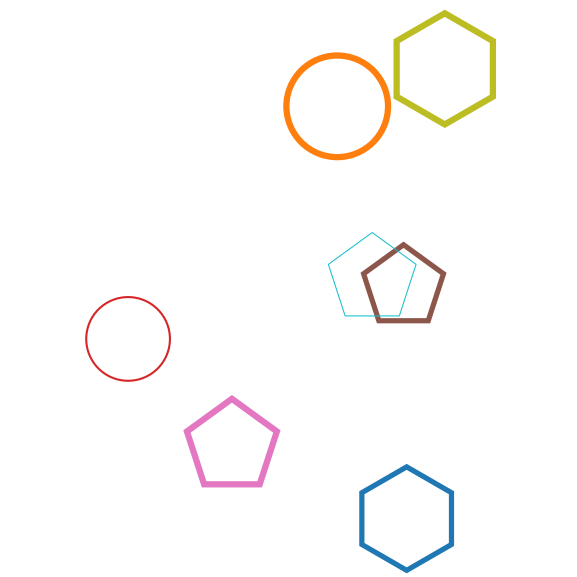[{"shape": "hexagon", "thickness": 2.5, "radius": 0.45, "center": [0.704, 0.101]}, {"shape": "circle", "thickness": 3, "radius": 0.44, "center": [0.584, 0.815]}, {"shape": "circle", "thickness": 1, "radius": 0.36, "center": [0.222, 0.412]}, {"shape": "pentagon", "thickness": 2.5, "radius": 0.36, "center": [0.699, 0.503]}, {"shape": "pentagon", "thickness": 3, "radius": 0.41, "center": [0.402, 0.227]}, {"shape": "hexagon", "thickness": 3, "radius": 0.48, "center": [0.77, 0.88]}, {"shape": "pentagon", "thickness": 0.5, "radius": 0.4, "center": [0.645, 0.517]}]